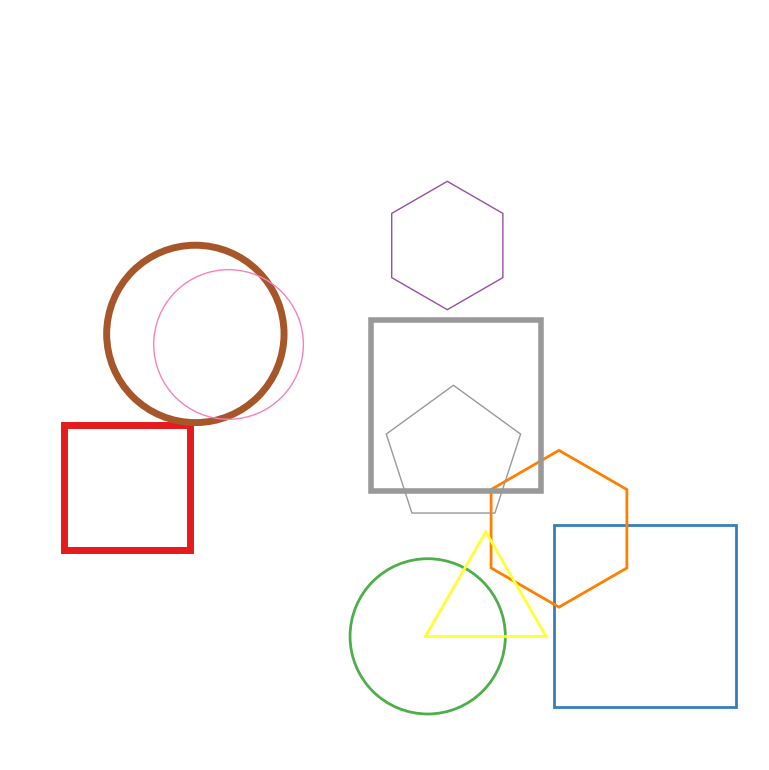[{"shape": "square", "thickness": 2.5, "radius": 0.41, "center": [0.165, 0.367]}, {"shape": "square", "thickness": 1, "radius": 0.59, "center": [0.838, 0.2]}, {"shape": "circle", "thickness": 1, "radius": 0.5, "center": [0.555, 0.174]}, {"shape": "hexagon", "thickness": 0.5, "radius": 0.42, "center": [0.581, 0.681]}, {"shape": "hexagon", "thickness": 1, "radius": 0.51, "center": [0.726, 0.313]}, {"shape": "triangle", "thickness": 1, "radius": 0.45, "center": [0.631, 0.219]}, {"shape": "circle", "thickness": 2.5, "radius": 0.58, "center": [0.254, 0.566]}, {"shape": "circle", "thickness": 0.5, "radius": 0.49, "center": [0.297, 0.553]}, {"shape": "pentagon", "thickness": 0.5, "radius": 0.46, "center": [0.589, 0.408]}, {"shape": "square", "thickness": 2, "radius": 0.55, "center": [0.592, 0.473]}]